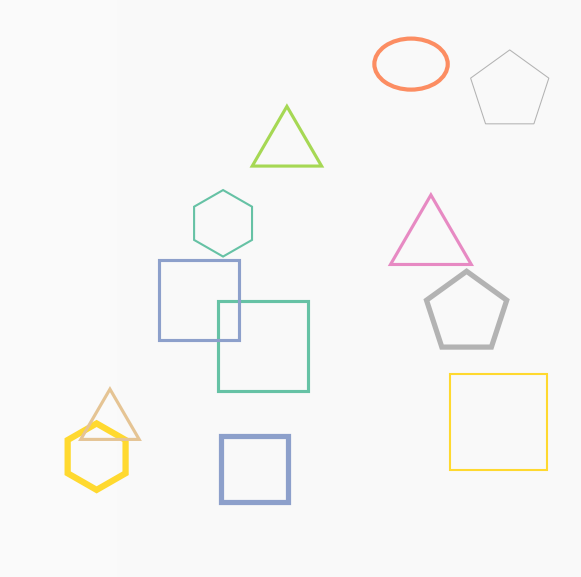[{"shape": "square", "thickness": 1.5, "radius": 0.39, "center": [0.452, 0.4]}, {"shape": "hexagon", "thickness": 1, "radius": 0.29, "center": [0.384, 0.612]}, {"shape": "oval", "thickness": 2, "radius": 0.32, "center": [0.707, 0.888]}, {"shape": "square", "thickness": 1.5, "radius": 0.34, "center": [0.342, 0.479]}, {"shape": "square", "thickness": 2.5, "radius": 0.29, "center": [0.438, 0.187]}, {"shape": "triangle", "thickness": 1.5, "radius": 0.4, "center": [0.741, 0.581]}, {"shape": "triangle", "thickness": 1.5, "radius": 0.34, "center": [0.494, 0.746]}, {"shape": "hexagon", "thickness": 3, "radius": 0.29, "center": [0.166, 0.208]}, {"shape": "square", "thickness": 1, "radius": 0.42, "center": [0.857, 0.269]}, {"shape": "triangle", "thickness": 1.5, "radius": 0.29, "center": [0.189, 0.267]}, {"shape": "pentagon", "thickness": 2.5, "radius": 0.36, "center": [0.803, 0.457]}, {"shape": "pentagon", "thickness": 0.5, "radius": 0.35, "center": [0.877, 0.842]}]